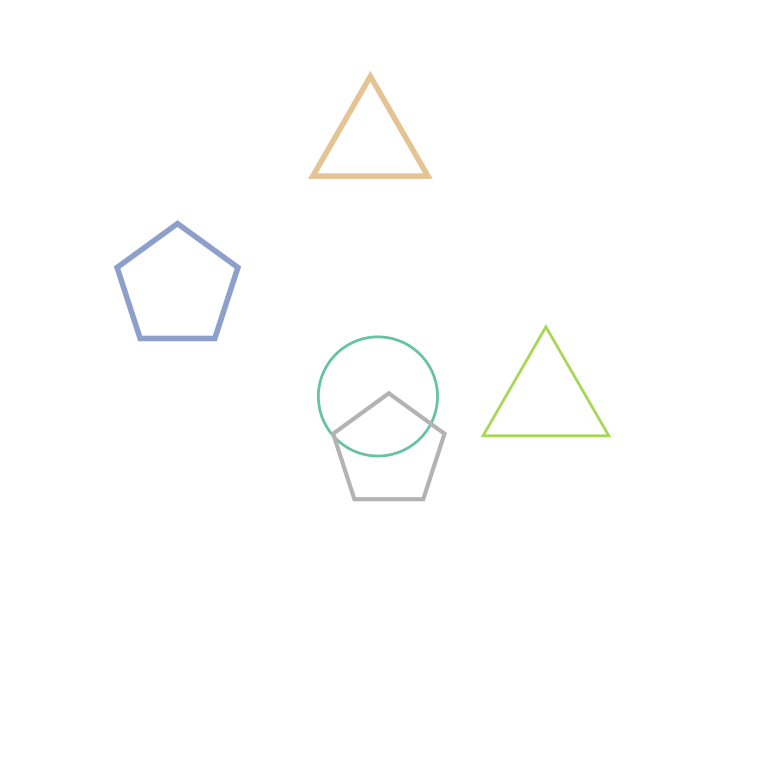[{"shape": "circle", "thickness": 1, "radius": 0.39, "center": [0.491, 0.485]}, {"shape": "pentagon", "thickness": 2, "radius": 0.41, "center": [0.231, 0.627]}, {"shape": "triangle", "thickness": 1, "radius": 0.47, "center": [0.709, 0.481]}, {"shape": "triangle", "thickness": 2, "radius": 0.43, "center": [0.481, 0.814]}, {"shape": "pentagon", "thickness": 1.5, "radius": 0.38, "center": [0.505, 0.413]}]